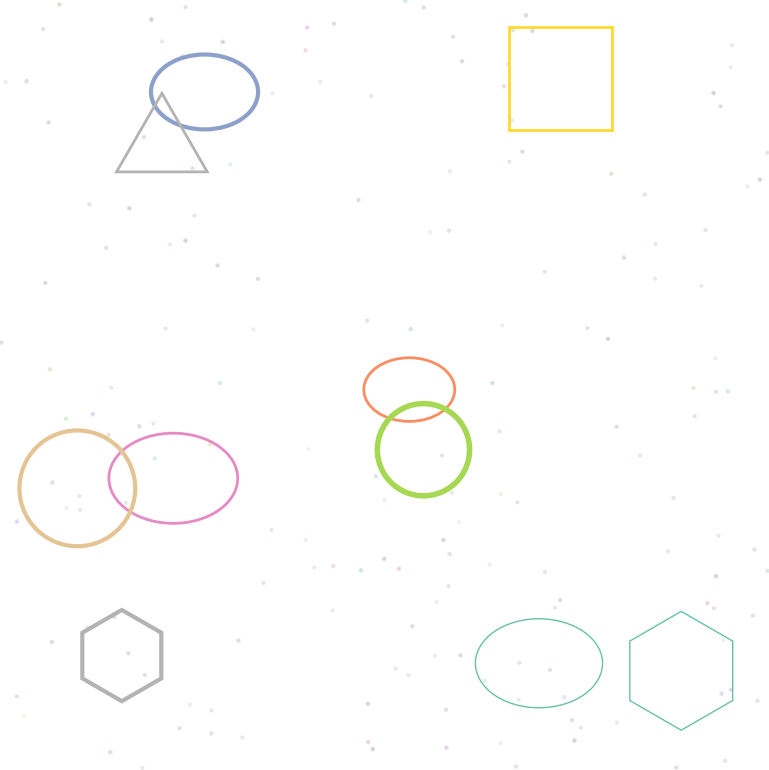[{"shape": "oval", "thickness": 0.5, "radius": 0.41, "center": [0.7, 0.139]}, {"shape": "hexagon", "thickness": 0.5, "radius": 0.39, "center": [0.885, 0.129]}, {"shape": "oval", "thickness": 1, "radius": 0.3, "center": [0.532, 0.494]}, {"shape": "oval", "thickness": 1.5, "radius": 0.35, "center": [0.266, 0.881]}, {"shape": "oval", "thickness": 1, "radius": 0.42, "center": [0.225, 0.379]}, {"shape": "circle", "thickness": 2, "radius": 0.3, "center": [0.55, 0.416]}, {"shape": "square", "thickness": 1, "radius": 0.34, "center": [0.728, 0.898]}, {"shape": "circle", "thickness": 1.5, "radius": 0.38, "center": [0.1, 0.366]}, {"shape": "hexagon", "thickness": 1.5, "radius": 0.3, "center": [0.158, 0.149]}, {"shape": "triangle", "thickness": 1, "radius": 0.34, "center": [0.21, 0.811]}]